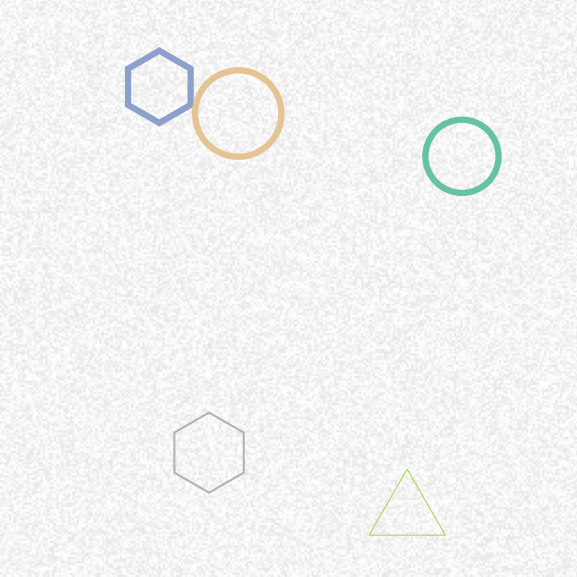[{"shape": "circle", "thickness": 3, "radius": 0.32, "center": [0.8, 0.728]}, {"shape": "hexagon", "thickness": 3, "radius": 0.31, "center": [0.276, 0.849]}, {"shape": "triangle", "thickness": 0.5, "radius": 0.38, "center": [0.705, 0.111]}, {"shape": "circle", "thickness": 3, "radius": 0.37, "center": [0.413, 0.803]}, {"shape": "hexagon", "thickness": 1, "radius": 0.35, "center": [0.362, 0.215]}]